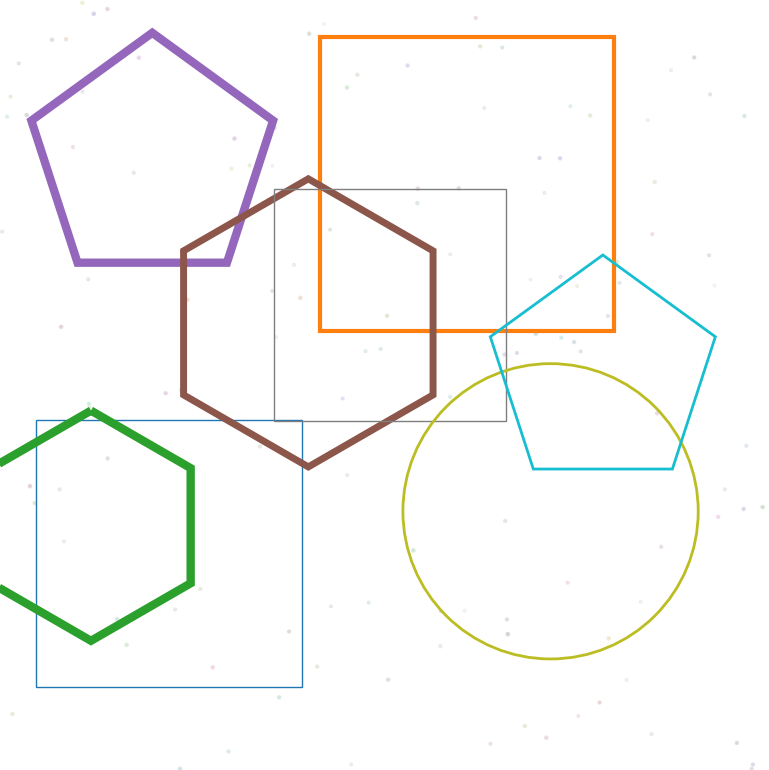[{"shape": "square", "thickness": 0.5, "radius": 0.86, "center": [0.22, 0.281]}, {"shape": "square", "thickness": 1.5, "radius": 0.95, "center": [0.607, 0.761]}, {"shape": "hexagon", "thickness": 3, "radius": 0.75, "center": [0.118, 0.317]}, {"shape": "pentagon", "thickness": 3, "radius": 0.83, "center": [0.198, 0.792]}, {"shape": "hexagon", "thickness": 2.5, "radius": 0.94, "center": [0.4, 0.581]}, {"shape": "square", "thickness": 0.5, "radius": 0.75, "center": [0.506, 0.603]}, {"shape": "circle", "thickness": 1, "radius": 0.96, "center": [0.715, 0.336]}, {"shape": "pentagon", "thickness": 1, "radius": 0.77, "center": [0.783, 0.515]}]